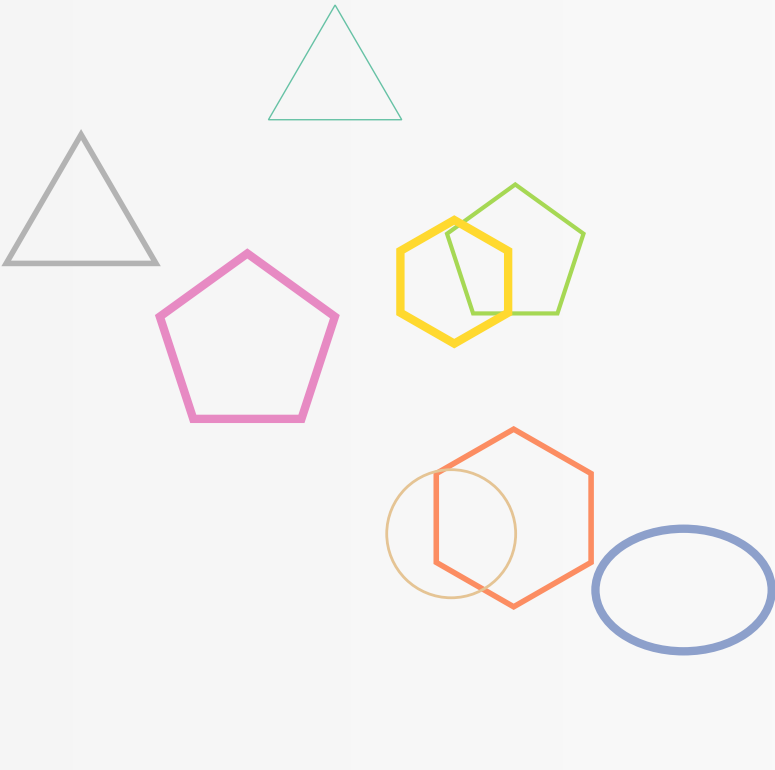[{"shape": "triangle", "thickness": 0.5, "radius": 0.5, "center": [0.432, 0.894]}, {"shape": "hexagon", "thickness": 2, "radius": 0.58, "center": [0.663, 0.327]}, {"shape": "oval", "thickness": 3, "radius": 0.57, "center": [0.882, 0.234]}, {"shape": "pentagon", "thickness": 3, "radius": 0.59, "center": [0.319, 0.552]}, {"shape": "pentagon", "thickness": 1.5, "radius": 0.46, "center": [0.665, 0.668]}, {"shape": "hexagon", "thickness": 3, "radius": 0.4, "center": [0.586, 0.634]}, {"shape": "circle", "thickness": 1, "radius": 0.42, "center": [0.582, 0.307]}, {"shape": "triangle", "thickness": 2, "radius": 0.56, "center": [0.105, 0.714]}]